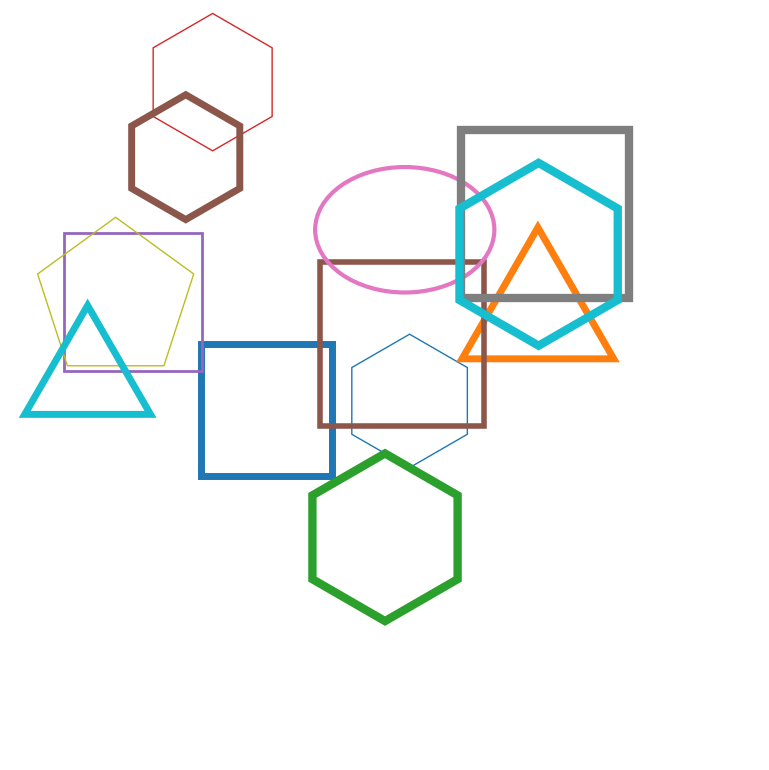[{"shape": "square", "thickness": 2.5, "radius": 0.43, "center": [0.346, 0.467]}, {"shape": "hexagon", "thickness": 0.5, "radius": 0.43, "center": [0.532, 0.479]}, {"shape": "triangle", "thickness": 2.5, "radius": 0.57, "center": [0.699, 0.591]}, {"shape": "hexagon", "thickness": 3, "radius": 0.54, "center": [0.5, 0.302]}, {"shape": "hexagon", "thickness": 0.5, "radius": 0.45, "center": [0.276, 0.893]}, {"shape": "square", "thickness": 1, "radius": 0.45, "center": [0.173, 0.608]}, {"shape": "square", "thickness": 2, "radius": 0.53, "center": [0.522, 0.553]}, {"shape": "hexagon", "thickness": 2.5, "radius": 0.41, "center": [0.241, 0.796]}, {"shape": "oval", "thickness": 1.5, "radius": 0.58, "center": [0.526, 0.702]}, {"shape": "square", "thickness": 3, "radius": 0.55, "center": [0.707, 0.722]}, {"shape": "pentagon", "thickness": 0.5, "radius": 0.53, "center": [0.15, 0.611]}, {"shape": "triangle", "thickness": 2.5, "radius": 0.47, "center": [0.114, 0.509]}, {"shape": "hexagon", "thickness": 3, "radius": 0.59, "center": [0.699, 0.67]}]